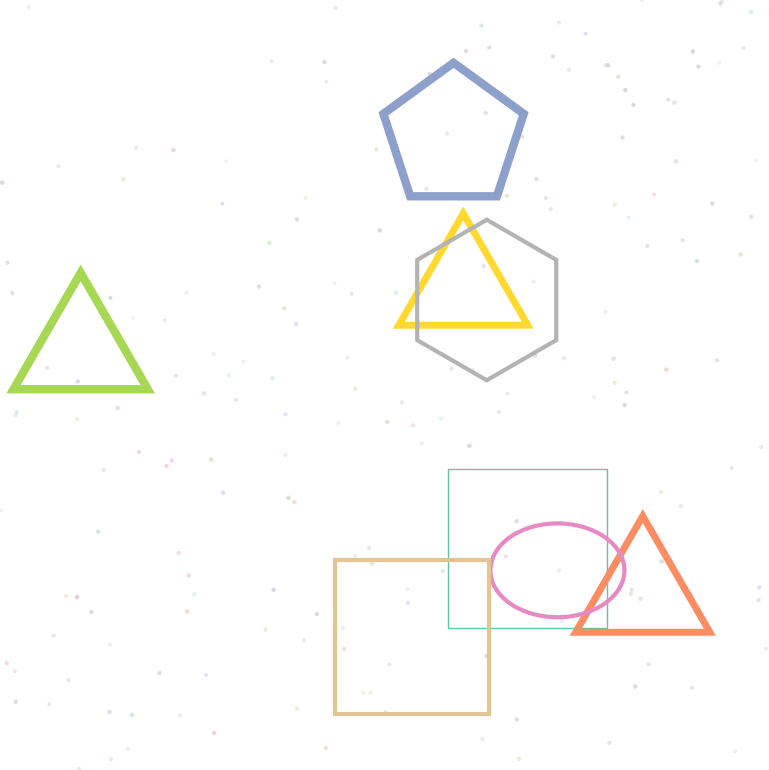[{"shape": "square", "thickness": 0.5, "radius": 0.52, "center": [0.686, 0.288]}, {"shape": "triangle", "thickness": 2.5, "radius": 0.5, "center": [0.835, 0.229]}, {"shape": "pentagon", "thickness": 3, "radius": 0.48, "center": [0.589, 0.823]}, {"shape": "oval", "thickness": 1.5, "radius": 0.44, "center": [0.724, 0.259]}, {"shape": "triangle", "thickness": 3, "radius": 0.5, "center": [0.105, 0.545]}, {"shape": "triangle", "thickness": 2.5, "radius": 0.48, "center": [0.602, 0.626]}, {"shape": "square", "thickness": 1.5, "radius": 0.5, "center": [0.535, 0.172]}, {"shape": "hexagon", "thickness": 1.5, "radius": 0.52, "center": [0.632, 0.61]}]